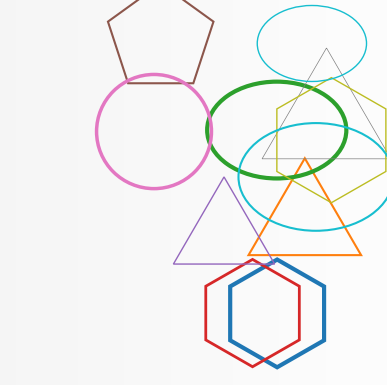[{"shape": "hexagon", "thickness": 3, "radius": 0.7, "center": [0.715, 0.186]}, {"shape": "triangle", "thickness": 1.5, "radius": 0.84, "center": [0.787, 0.421]}, {"shape": "oval", "thickness": 3, "radius": 0.9, "center": [0.714, 0.662]}, {"shape": "hexagon", "thickness": 2, "radius": 0.7, "center": [0.652, 0.187]}, {"shape": "triangle", "thickness": 1, "radius": 0.75, "center": [0.578, 0.39]}, {"shape": "pentagon", "thickness": 1.5, "radius": 0.72, "center": [0.415, 0.9]}, {"shape": "circle", "thickness": 2.5, "radius": 0.74, "center": [0.397, 0.658]}, {"shape": "triangle", "thickness": 0.5, "radius": 0.96, "center": [0.843, 0.683]}, {"shape": "hexagon", "thickness": 1, "radius": 0.81, "center": [0.855, 0.636]}, {"shape": "oval", "thickness": 1, "radius": 0.7, "center": [0.805, 0.887]}, {"shape": "oval", "thickness": 1.5, "radius": 1.0, "center": [0.815, 0.54]}]